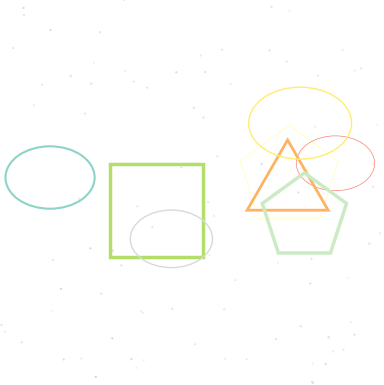[{"shape": "oval", "thickness": 1.5, "radius": 0.58, "center": [0.13, 0.539]}, {"shape": "pentagon", "thickness": 0.5, "radius": 0.67, "center": [0.751, 0.54]}, {"shape": "oval", "thickness": 0.5, "radius": 0.51, "center": [0.871, 0.576]}, {"shape": "triangle", "thickness": 2, "radius": 0.61, "center": [0.747, 0.515]}, {"shape": "square", "thickness": 2.5, "radius": 0.6, "center": [0.407, 0.453]}, {"shape": "oval", "thickness": 1, "radius": 0.53, "center": [0.445, 0.38]}, {"shape": "pentagon", "thickness": 2.5, "radius": 0.58, "center": [0.791, 0.436]}, {"shape": "oval", "thickness": 1, "radius": 0.67, "center": [0.78, 0.68]}]